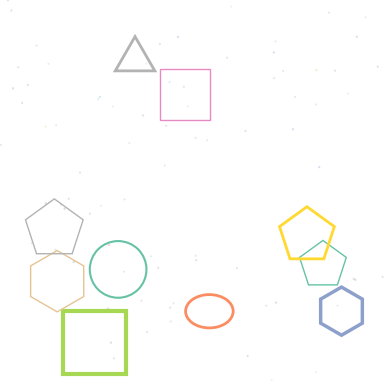[{"shape": "circle", "thickness": 1.5, "radius": 0.37, "center": [0.307, 0.3]}, {"shape": "pentagon", "thickness": 1, "radius": 0.32, "center": [0.839, 0.312]}, {"shape": "oval", "thickness": 2, "radius": 0.31, "center": [0.544, 0.192]}, {"shape": "hexagon", "thickness": 2.5, "radius": 0.31, "center": [0.887, 0.192]}, {"shape": "square", "thickness": 1, "radius": 0.33, "center": [0.48, 0.755]}, {"shape": "square", "thickness": 3, "radius": 0.41, "center": [0.246, 0.11]}, {"shape": "pentagon", "thickness": 2, "radius": 0.37, "center": [0.797, 0.388]}, {"shape": "hexagon", "thickness": 1, "radius": 0.4, "center": [0.149, 0.27]}, {"shape": "pentagon", "thickness": 1, "radius": 0.39, "center": [0.141, 0.405]}, {"shape": "triangle", "thickness": 2, "radius": 0.3, "center": [0.351, 0.846]}]